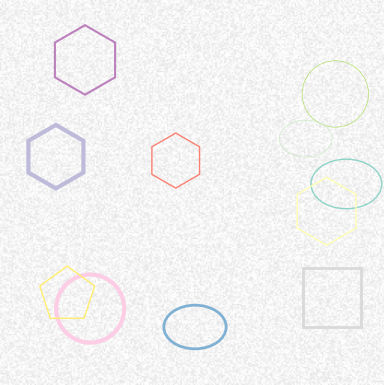[{"shape": "oval", "thickness": 1, "radius": 0.46, "center": [0.9, 0.522]}, {"shape": "hexagon", "thickness": 1, "radius": 0.44, "center": [0.848, 0.451]}, {"shape": "hexagon", "thickness": 3, "radius": 0.41, "center": [0.145, 0.593]}, {"shape": "hexagon", "thickness": 1, "radius": 0.36, "center": [0.456, 0.583]}, {"shape": "oval", "thickness": 2, "radius": 0.4, "center": [0.507, 0.151]}, {"shape": "circle", "thickness": 0.5, "radius": 0.43, "center": [0.871, 0.756]}, {"shape": "circle", "thickness": 3, "radius": 0.44, "center": [0.234, 0.199]}, {"shape": "square", "thickness": 2, "radius": 0.38, "center": [0.862, 0.227]}, {"shape": "hexagon", "thickness": 1.5, "radius": 0.45, "center": [0.221, 0.844]}, {"shape": "oval", "thickness": 0.5, "radius": 0.34, "center": [0.794, 0.64]}, {"shape": "pentagon", "thickness": 1, "radius": 0.37, "center": [0.175, 0.234]}]